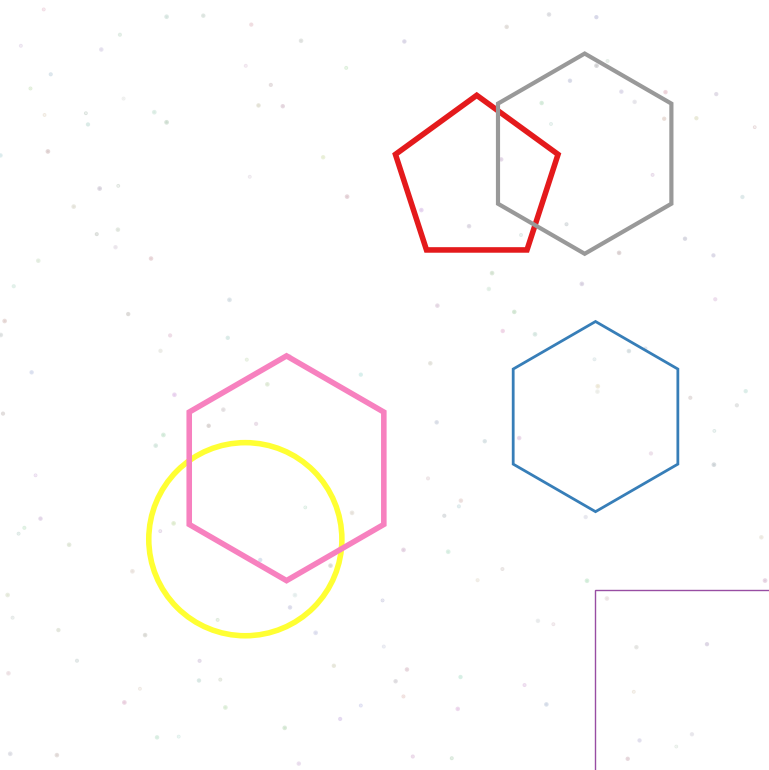[{"shape": "pentagon", "thickness": 2, "radius": 0.56, "center": [0.619, 0.765]}, {"shape": "hexagon", "thickness": 1, "radius": 0.62, "center": [0.773, 0.459]}, {"shape": "square", "thickness": 0.5, "radius": 0.63, "center": [0.898, 0.109]}, {"shape": "circle", "thickness": 2, "radius": 0.63, "center": [0.319, 0.3]}, {"shape": "hexagon", "thickness": 2, "radius": 0.73, "center": [0.372, 0.392]}, {"shape": "hexagon", "thickness": 1.5, "radius": 0.65, "center": [0.759, 0.8]}]